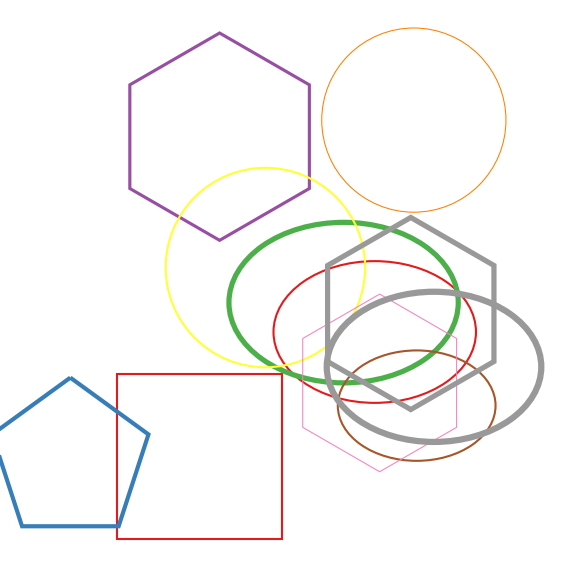[{"shape": "square", "thickness": 1, "radius": 0.71, "center": [0.346, 0.209]}, {"shape": "oval", "thickness": 1, "radius": 0.88, "center": [0.649, 0.424]}, {"shape": "pentagon", "thickness": 2, "radius": 0.71, "center": [0.122, 0.203]}, {"shape": "oval", "thickness": 2.5, "radius": 0.99, "center": [0.595, 0.475]}, {"shape": "hexagon", "thickness": 1.5, "radius": 0.9, "center": [0.38, 0.762]}, {"shape": "circle", "thickness": 0.5, "radius": 0.8, "center": [0.717, 0.791]}, {"shape": "circle", "thickness": 1, "radius": 0.86, "center": [0.46, 0.536]}, {"shape": "oval", "thickness": 1, "radius": 0.68, "center": [0.722, 0.297]}, {"shape": "hexagon", "thickness": 0.5, "radius": 0.77, "center": [0.657, 0.336]}, {"shape": "oval", "thickness": 3, "radius": 0.93, "center": [0.752, 0.364]}, {"shape": "hexagon", "thickness": 2.5, "radius": 0.83, "center": [0.711, 0.456]}]